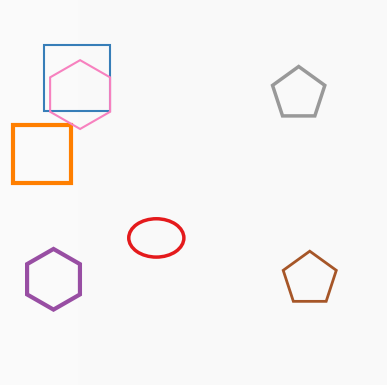[{"shape": "oval", "thickness": 2.5, "radius": 0.36, "center": [0.403, 0.382]}, {"shape": "square", "thickness": 1.5, "radius": 0.43, "center": [0.199, 0.797]}, {"shape": "hexagon", "thickness": 3, "radius": 0.39, "center": [0.138, 0.275]}, {"shape": "square", "thickness": 3, "radius": 0.38, "center": [0.108, 0.6]}, {"shape": "pentagon", "thickness": 2, "radius": 0.36, "center": [0.799, 0.276]}, {"shape": "hexagon", "thickness": 1.5, "radius": 0.45, "center": [0.207, 0.754]}, {"shape": "pentagon", "thickness": 2.5, "radius": 0.35, "center": [0.771, 0.756]}]